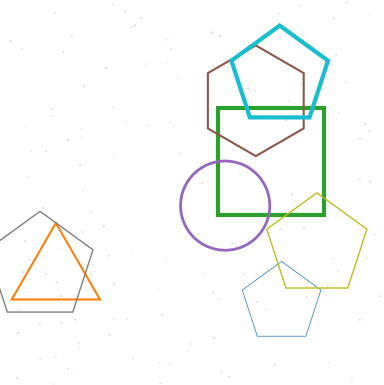[{"shape": "pentagon", "thickness": 0.5, "radius": 0.54, "center": [0.731, 0.214]}, {"shape": "triangle", "thickness": 1.5, "radius": 0.66, "center": [0.145, 0.288]}, {"shape": "square", "thickness": 3, "radius": 0.69, "center": [0.703, 0.581]}, {"shape": "circle", "thickness": 2, "radius": 0.58, "center": [0.585, 0.466]}, {"shape": "hexagon", "thickness": 1.5, "radius": 0.72, "center": [0.664, 0.738]}, {"shape": "pentagon", "thickness": 1, "radius": 0.72, "center": [0.104, 0.306]}, {"shape": "pentagon", "thickness": 1, "radius": 0.68, "center": [0.823, 0.362]}, {"shape": "pentagon", "thickness": 3, "radius": 0.66, "center": [0.727, 0.802]}]